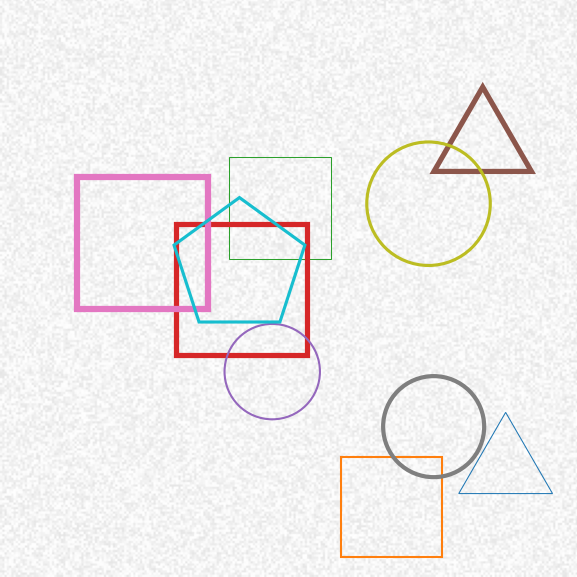[{"shape": "triangle", "thickness": 0.5, "radius": 0.47, "center": [0.876, 0.191]}, {"shape": "square", "thickness": 1, "radius": 0.44, "center": [0.678, 0.121]}, {"shape": "square", "thickness": 0.5, "radius": 0.44, "center": [0.484, 0.639]}, {"shape": "square", "thickness": 2.5, "radius": 0.57, "center": [0.418, 0.498]}, {"shape": "circle", "thickness": 1, "radius": 0.41, "center": [0.471, 0.356]}, {"shape": "triangle", "thickness": 2.5, "radius": 0.49, "center": [0.836, 0.751]}, {"shape": "square", "thickness": 3, "radius": 0.57, "center": [0.247, 0.578]}, {"shape": "circle", "thickness": 2, "radius": 0.44, "center": [0.751, 0.26]}, {"shape": "circle", "thickness": 1.5, "radius": 0.53, "center": [0.742, 0.646]}, {"shape": "pentagon", "thickness": 1.5, "radius": 0.6, "center": [0.415, 0.538]}]